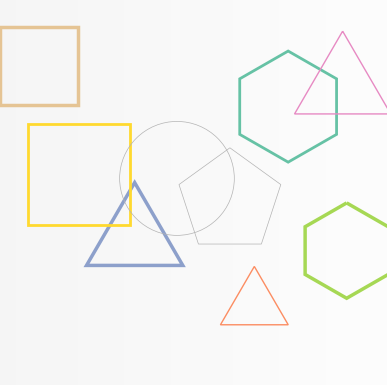[{"shape": "hexagon", "thickness": 2, "radius": 0.72, "center": [0.744, 0.723]}, {"shape": "triangle", "thickness": 1, "radius": 0.5, "center": [0.656, 0.207]}, {"shape": "triangle", "thickness": 2.5, "radius": 0.72, "center": [0.347, 0.382]}, {"shape": "triangle", "thickness": 1, "radius": 0.72, "center": [0.884, 0.776]}, {"shape": "hexagon", "thickness": 2.5, "radius": 0.62, "center": [0.895, 0.349]}, {"shape": "square", "thickness": 2, "radius": 0.65, "center": [0.204, 0.547]}, {"shape": "square", "thickness": 2.5, "radius": 0.5, "center": [0.1, 0.829]}, {"shape": "circle", "thickness": 0.5, "radius": 0.74, "center": [0.457, 0.537]}, {"shape": "pentagon", "thickness": 0.5, "radius": 0.69, "center": [0.593, 0.478]}]